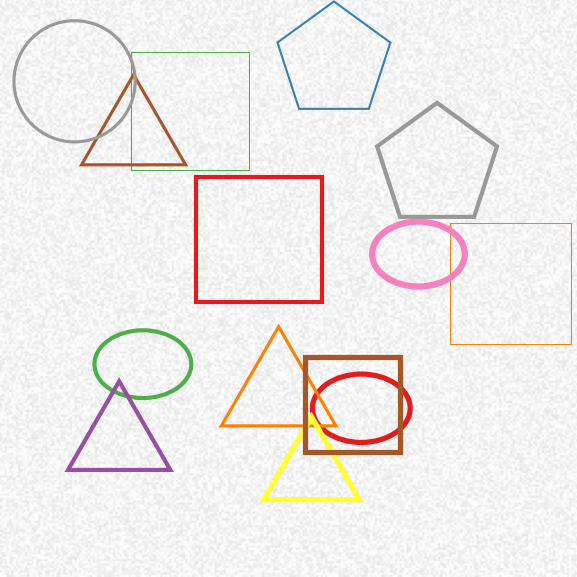[{"shape": "square", "thickness": 2, "radius": 0.54, "center": [0.449, 0.584]}, {"shape": "oval", "thickness": 2.5, "radius": 0.42, "center": [0.626, 0.292]}, {"shape": "pentagon", "thickness": 1, "radius": 0.51, "center": [0.578, 0.894]}, {"shape": "square", "thickness": 0.5, "radius": 0.51, "center": [0.329, 0.807]}, {"shape": "oval", "thickness": 2, "radius": 0.42, "center": [0.247, 0.369]}, {"shape": "triangle", "thickness": 2, "radius": 0.51, "center": [0.206, 0.237]}, {"shape": "square", "thickness": 0.5, "radius": 0.52, "center": [0.884, 0.508]}, {"shape": "triangle", "thickness": 1.5, "radius": 0.57, "center": [0.482, 0.319]}, {"shape": "triangle", "thickness": 2.5, "radius": 0.48, "center": [0.539, 0.182]}, {"shape": "triangle", "thickness": 1.5, "radius": 0.52, "center": [0.231, 0.766]}, {"shape": "square", "thickness": 2.5, "radius": 0.41, "center": [0.611, 0.299]}, {"shape": "oval", "thickness": 3, "radius": 0.4, "center": [0.725, 0.559]}, {"shape": "pentagon", "thickness": 2, "radius": 0.55, "center": [0.757, 0.712]}, {"shape": "circle", "thickness": 1.5, "radius": 0.52, "center": [0.129, 0.858]}]